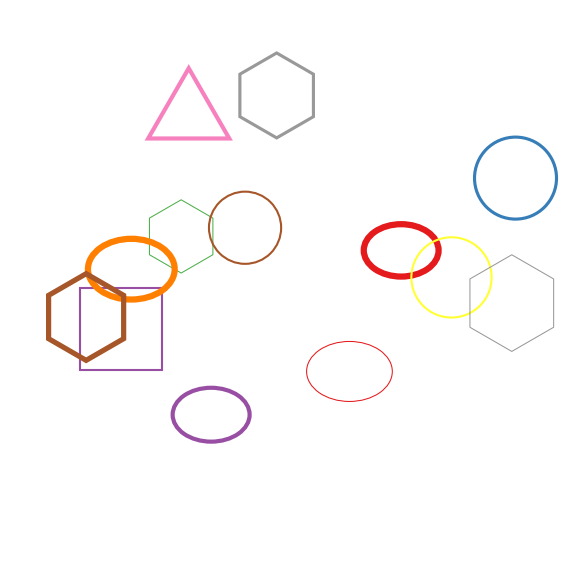[{"shape": "oval", "thickness": 3, "radius": 0.32, "center": [0.695, 0.566]}, {"shape": "oval", "thickness": 0.5, "radius": 0.37, "center": [0.605, 0.356]}, {"shape": "circle", "thickness": 1.5, "radius": 0.35, "center": [0.893, 0.691]}, {"shape": "hexagon", "thickness": 0.5, "radius": 0.32, "center": [0.314, 0.59]}, {"shape": "square", "thickness": 1, "radius": 0.36, "center": [0.209, 0.43]}, {"shape": "oval", "thickness": 2, "radius": 0.33, "center": [0.366, 0.281]}, {"shape": "oval", "thickness": 3, "radius": 0.38, "center": [0.227, 0.533]}, {"shape": "circle", "thickness": 1, "radius": 0.35, "center": [0.782, 0.519]}, {"shape": "hexagon", "thickness": 2.5, "radius": 0.38, "center": [0.149, 0.45]}, {"shape": "circle", "thickness": 1, "radius": 0.31, "center": [0.424, 0.605]}, {"shape": "triangle", "thickness": 2, "radius": 0.41, "center": [0.327, 0.8]}, {"shape": "hexagon", "thickness": 1.5, "radius": 0.37, "center": [0.479, 0.834]}, {"shape": "hexagon", "thickness": 0.5, "radius": 0.42, "center": [0.886, 0.474]}]